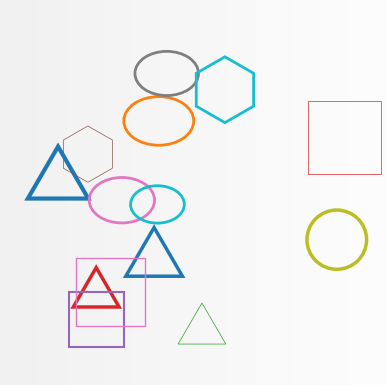[{"shape": "triangle", "thickness": 3, "radius": 0.45, "center": [0.15, 0.529]}, {"shape": "triangle", "thickness": 2.5, "radius": 0.42, "center": [0.398, 0.325]}, {"shape": "oval", "thickness": 2, "radius": 0.45, "center": [0.41, 0.686]}, {"shape": "triangle", "thickness": 0.5, "radius": 0.36, "center": [0.521, 0.142]}, {"shape": "square", "thickness": 0.5, "radius": 0.47, "center": [0.889, 0.644]}, {"shape": "triangle", "thickness": 2.5, "radius": 0.34, "center": [0.248, 0.237]}, {"shape": "square", "thickness": 1.5, "radius": 0.36, "center": [0.249, 0.17]}, {"shape": "hexagon", "thickness": 0.5, "radius": 0.37, "center": [0.227, 0.6]}, {"shape": "oval", "thickness": 2, "radius": 0.42, "center": [0.315, 0.48]}, {"shape": "square", "thickness": 1, "radius": 0.44, "center": [0.284, 0.242]}, {"shape": "oval", "thickness": 2, "radius": 0.41, "center": [0.43, 0.809]}, {"shape": "circle", "thickness": 2.5, "radius": 0.38, "center": [0.869, 0.377]}, {"shape": "oval", "thickness": 2, "radius": 0.35, "center": [0.406, 0.469]}, {"shape": "hexagon", "thickness": 2, "radius": 0.43, "center": [0.58, 0.767]}]